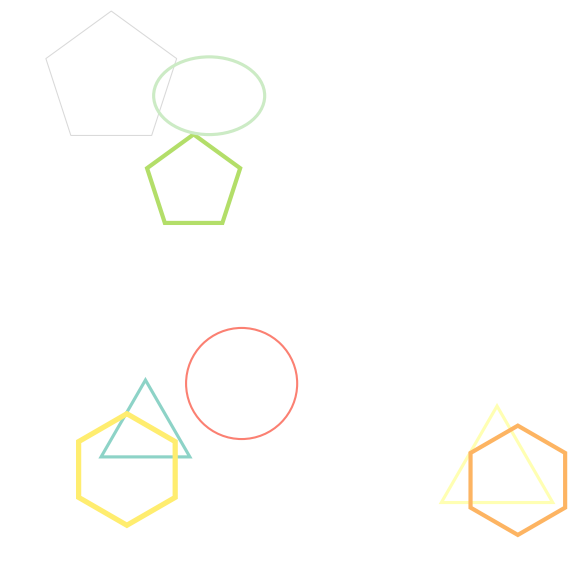[{"shape": "triangle", "thickness": 1.5, "radius": 0.44, "center": [0.252, 0.252]}, {"shape": "triangle", "thickness": 1.5, "radius": 0.56, "center": [0.861, 0.185]}, {"shape": "circle", "thickness": 1, "radius": 0.48, "center": [0.418, 0.335]}, {"shape": "hexagon", "thickness": 2, "radius": 0.47, "center": [0.897, 0.167]}, {"shape": "pentagon", "thickness": 2, "radius": 0.42, "center": [0.335, 0.682]}, {"shape": "pentagon", "thickness": 0.5, "radius": 0.6, "center": [0.193, 0.861]}, {"shape": "oval", "thickness": 1.5, "radius": 0.48, "center": [0.362, 0.833]}, {"shape": "hexagon", "thickness": 2.5, "radius": 0.48, "center": [0.22, 0.186]}]